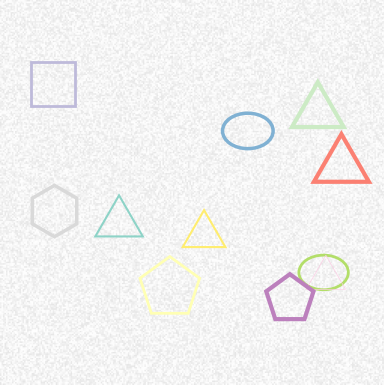[{"shape": "triangle", "thickness": 1.5, "radius": 0.36, "center": [0.309, 0.421]}, {"shape": "pentagon", "thickness": 2, "radius": 0.41, "center": [0.441, 0.252]}, {"shape": "square", "thickness": 2, "radius": 0.29, "center": [0.137, 0.781]}, {"shape": "triangle", "thickness": 3, "radius": 0.41, "center": [0.887, 0.569]}, {"shape": "oval", "thickness": 2.5, "radius": 0.33, "center": [0.644, 0.66]}, {"shape": "oval", "thickness": 2, "radius": 0.32, "center": [0.841, 0.292]}, {"shape": "triangle", "thickness": 0.5, "radius": 0.3, "center": [0.846, 0.278]}, {"shape": "hexagon", "thickness": 2.5, "radius": 0.33, "center": [0.142, 0.452]}, {"shape": "pentagon", "thickness": 3, "radius": 0.32, "center": [0.753, 0.223]}, {"shape": "triangle", "thickness": 3, "radius": 0.39, "center": [0.826, 0.709]}, {"shape": "triangle", "thickness": 1.5, "radius": 0.32, "center": [0.53, 0.39]}]